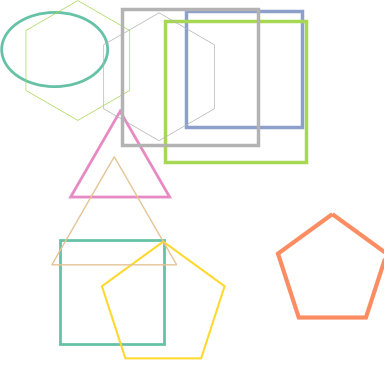[{"shape": "square", "thickness": 2, "radius": 0.67, "center": [0.29, 0.241]}, {"shape": "oval", "thickness": 2, "radius": 0.69, "center": [0.142, 0.871]}, {"shape": "pentagon", "thickness": 3, "radius": 0.74, "center": [0.863, 0.295]}, {"shape": "square", "thickness": 2.5, "radius": 0.75, "center": [0.633, 0.82]}, {"shape": "triangle", "thickness": 2, "radius": 0.74, "center": [0.312, 0.562]}, {"shape": "hexagon", "thickness": 0.5, "radius": 0.78, "center": [0.202, 0.843]}, {"shape": "square", "thickness": 2.5, "radius": 0.91, "center": [0.612, 0.763]}, {"shape": "pentagon", "thickness": 1.5, "radius": 0.84, "center": [0.424, 0.205]}, {"shape": "triangle", "thickness": 1, "radius": 0.94, "center": [0.297, 0.406]}, {"shape": "hexagon", "thickness": 0.5, "radius": 0.83, "center": [0.413, 0.801]}, {"shape": "square", "thickness": 2.5, "radius": 0.88, "center": [0.493, 0.8]}]